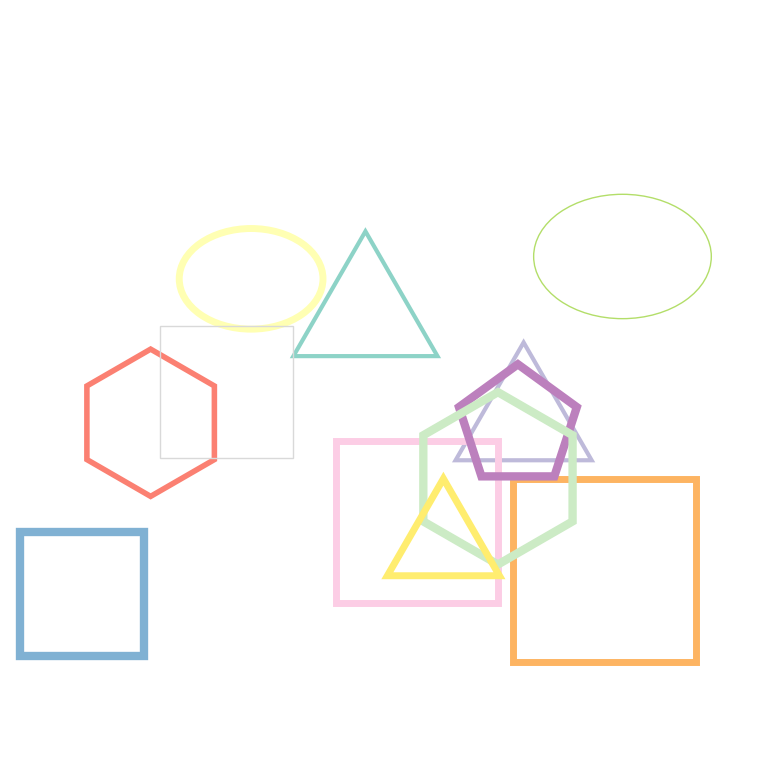[{"shape": "triangle", "thickness": 1.5, "radius": 0.54, "center": [0.475, 0.592]}, {"shape": "oval", "thickness": 2.5, "radius": 0.47, "center": [0.326, 0.638]}, {"shape": "triangle", "thickness": 1.5, "radius": 0.51, "center": [0.68, 0.453]}, {"shape": "hexagon", "thickness": 2, "radius": 0.48, "center": [0.196, 0.451]}, {"shape": "square", "thickness": 3, "radius": 0.4, "center": [0.107, 0.229]}, {"shape": "square", "thickness": 2.5, "radius": 0.59, "center": [0.785, 0.259]}, {"shape": "oval", "thickness": 0.5, "radius": 0.58, "center": [0.808, 0.667]}, {"shape": "square", "thickness": 2.5, "radius": 0.53, "center": [0.542, 0.322]}, {"shape": "square", "thickness": 0.5, "radius": 0.43, "center": [0.294, 0.491]}, {"shape": "pentagon", "thickness": 3, "radius": 0.4, "center": [0.673, 0.446]}, {"shape": "hexagon", "thickness": 3, "radius": 0.56, "center": [0.647, 0.379]}, {"shape": "triangle", "thickness": 2.5, "radius": 0.42, "center": [0.576, 0.294]}]